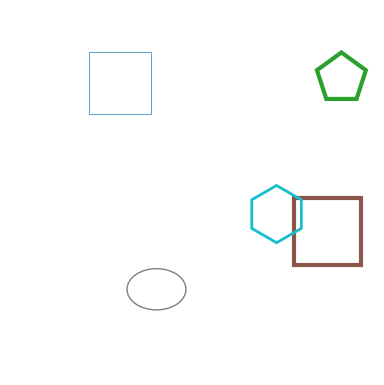[{"shape": "square", "thickness": 0.5, "radius": 0.4, "center": [0.311, 0.784]}, {"shape": "pentagon", "thickness": 3, "radius": 0.33, "center": [0.887, 0.797]}, {"shape": "square", "thickness": 3, "radius": 0.44, "center": [0.851, 0.398]}, {"shape": "oval", "thickness": 1, "radius": 0.38, "center": [0.406, 0.249]}, {"shape": "hexagon", "thickness": 2, "radius": 0.37, "center": [0.718, 0.444]}]